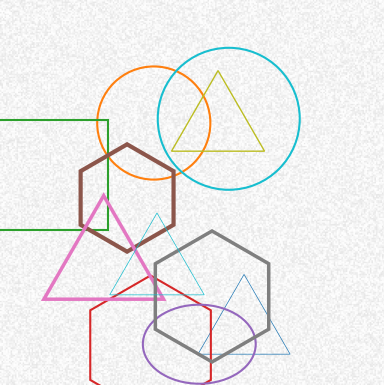[{"shape": "triangle", "thickness": 0.5, "radius": 0.69, "center": [0.634, 0.149]}, {"shape": "circle", "thickness": 1.5, "radius": 0.73, "center": [0.399, 0.68]}, {"shape": "square", "thickness": 1.5, "radius": 0.71, "center": [0.138, 0.545]}, {"shape": "hexagon", "thickness": 1.5, "radius": 0.9, "center": [0.391, 0.104]}, {"shape": "oval", "thickness": 1.5, "radius": 0.73, "center": [0.518, 0.106]}, {"shape": "hexagon", "thickness": 3, "radius": 0.7, "center": [0.33, 0.486]}, {"shape": "triangle", "thickness": 2.5, "radius": 0.9, "center": [0.269, 0.313]}, {"shape": "hexagon", "thickness": 2.5, "radius": 0.85, "center": [0.551, 0.23]}, {"shape": "triangle", "thickness": 1, "radius": 0.7, "center": [0.566, 0.677]}, {"shape": "circle", "thickness": 1.5, "radius": 0.92, "center": [0.594, 0.691]}, {"shape": "triangle", "thickness": 0.5, "radius": 0.71, "center": [0.408, 0.305]}]